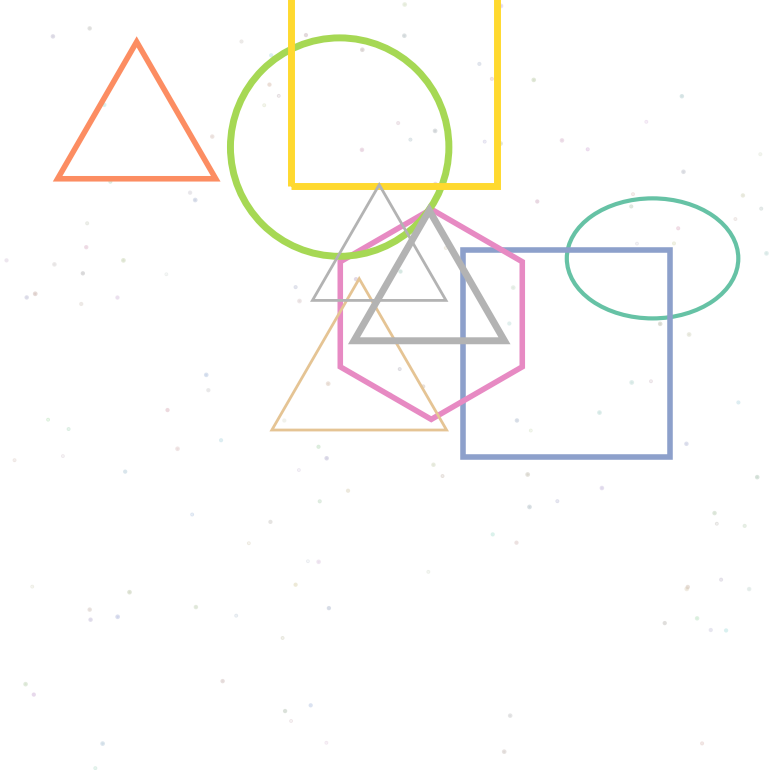[{"shape": "oval", "thickness": 1.5, "radius": 0.56, "center": [0.847, 0.664]}, {"shape": "triangle", "thickness": 2, "radius": 0.59, "center": [0.177, 0.827]}, {"shape": "square", "thickness": 2, "radius": 0.67, "center": [0.736, 0.541]}, {"shape": "hexagon", "thickness": 2, "radius": 0.68, "center": [0.56, 0.592]}, {"shape": "circle", "thickness": 2.5, "radius": 0.71, "center": [0.441, 0.809]}, {"shape": "square", "thickness": 2.5, "radius": 0.67, "center": [0.511, 0.893]}, {"shape": "triangle", "thickness": 1, "radius": 0.66, "center": [0.467, 0.507]}, {"shape": "triangle", "thickness": 1, "radius": 0.5, "center": [0.493, 0.66]}, {"shape": "triangle", "thickness": 2.5, "radius": 0.56, "center": [0.557, 0.614]}]